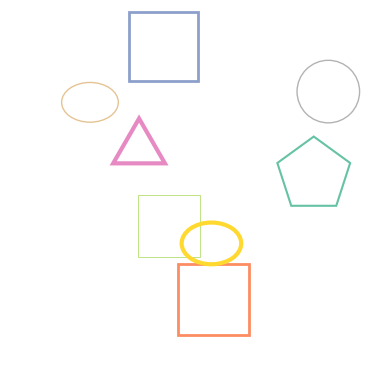[{"shape": "pentagon", "thickness": 1.5, "radius": 0.5, "center": [0.815, 0.546]}, {"shape": "square", "thickness": 2, "radius": 0.46, "center": [0.554, 0.221]}, {"shape": "square", "thickness": 2, "radius": 0.45, "center": [0.424, 0.878]}, {"shape": "triangle", "thickness": 3, "radius": 0.39, "center": [0.361, 0.615]}, {"shape": "square", "thickness": 0.5, "radius": 0.4, "center": [0.439, 0.412]}, {"shape": "oval", "thickness": 3, "radius": 0.39, "center": [0.549, 0.368]}, {"shape": "oval", "thickness": 1, "radius": 0.37, "center": [0.234, 0.734]}, {"shape": "circle", "thickness": 1, "radius": 0.41, "center": [0.853, 0.762]}]